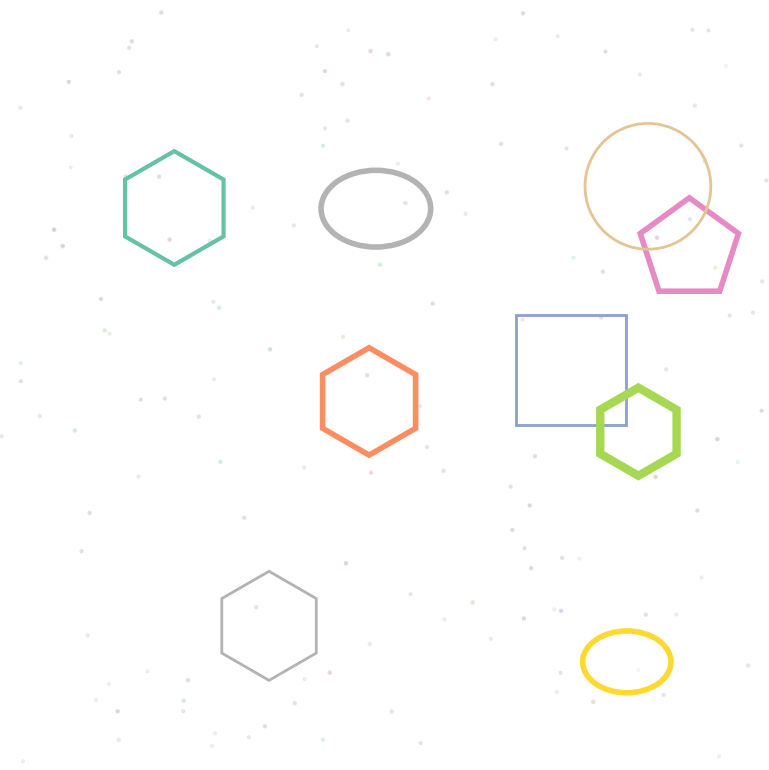[{"shape": "hexagon", "thickness": 1.5, "radius": 0.37, "center": [0.226, 0.73]}, {"shape": "hexagon", "thickness": 2, "radius": 0.35, "center": [0.479, 0.479]}, {"shape": "square", "thickness": 1, "radius": 0.36, "center": [0.742, 0.52]}, {"shape": "pentagon", "thickness": 2, "radius": 0.34, "center": [0.895, 0.676]}, {"shape": "hexagon", "thickness": 3, "radius": 0.29, "center": [0.829, 0.439]}, {"shape": "oval", "thickness": 2, "radius": 0.29, "center": [0.814, 0.14]}, {"shape": "circle", "thickness": 1, "radius": 0.41, "center": [0.841, 0.758]}, {"shape": "hexagon", "thickness": 1, "radius": 0.35, "center": [0.349, 0.187]}, {"shape": "oval", "thickness": 2, "radius": 0.36, "center": [0.488, 0.729]}]